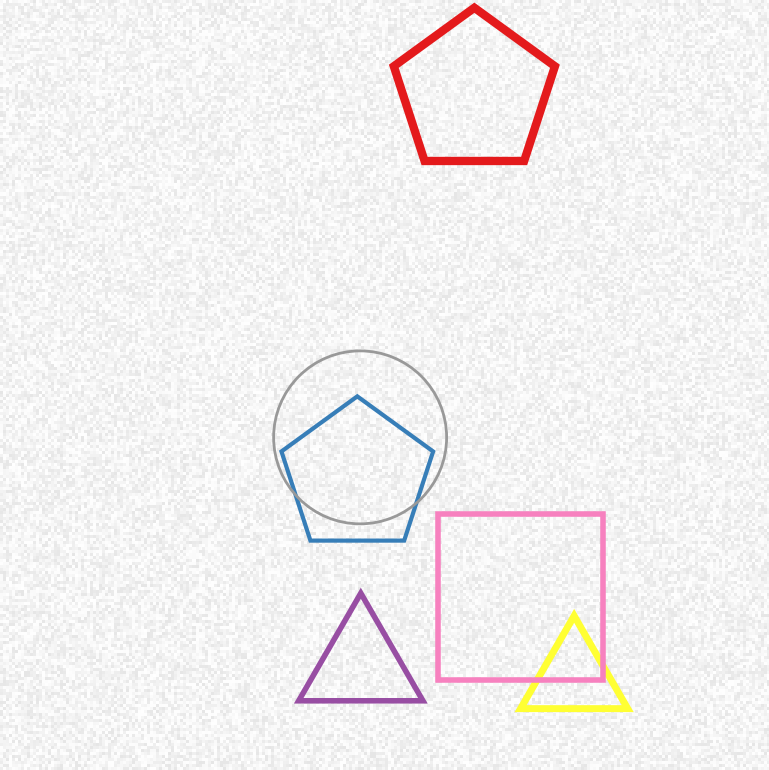[{"shape": "pentagon", "thickness": 3, "radius": 0.55, "center": [0.616, 0.88]}, {"shape": "pentagon", "thickness": 1.5, "radius": 0.52, "center": [0.464, 0.382]}, {"shape": "triangle", "thickness": 2, "radius": 0.47, "center": [0.469, 0.136]}, {"shape": "triangle", "thickness": 2.5, "radius": 0.4, "center": [0.746, 0.12]}, {"shape": "square", "thickness": 2, "radius": 0.54, "center": [0.676, 0.225]}, {"shape": "circle", "thickness": 1, "radius": 0.56, "center": [0.468, 0.432]}]